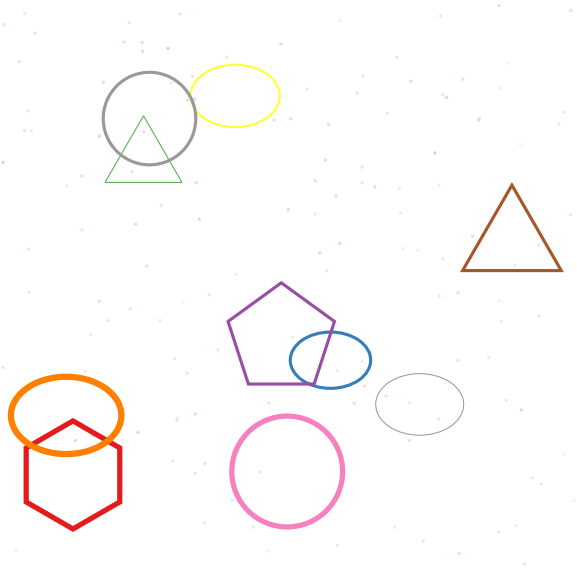[{"shape": "hexagon", "thickness": 2.5, "radius": 0.47, "center": [0.126, 0.177]}, {"shape": "oval", "thickness": 1.5, "radius": 0.35, "center": [0.572, 0.375]}, {"shape": "triangle", "thickness": 0.5, "radius": 0.38, "center": [0.248, 0.722]}, {"shape": "pentagon", "thickness": 1.5, "radius": 0.48, "center": [0.487, 0.413]}, {"shape": "oval", "thickness": 3, "radius": 0.48, "center": [0.115, 0.28]}, {"shape": "oval", "thickness": 1, "radius": 0.39, "center": [0.407, 0.833]}, {"shape": "triangle", "thickness": 1.5, "radius": 0.49, "center": [0.886, 0.58]}, {"shape": "circle", "thickness": 2.5, "radius": 0.48, "center": [0.497, 0.183]}, {"shape": "circle", "thickness": 1.5, "radius": 0.4, "center": [0.259, 0.794]}, {"shape": "oval", "thickness": 0.5, "radius": 0.38, "center": [0.727, 0.299]}]